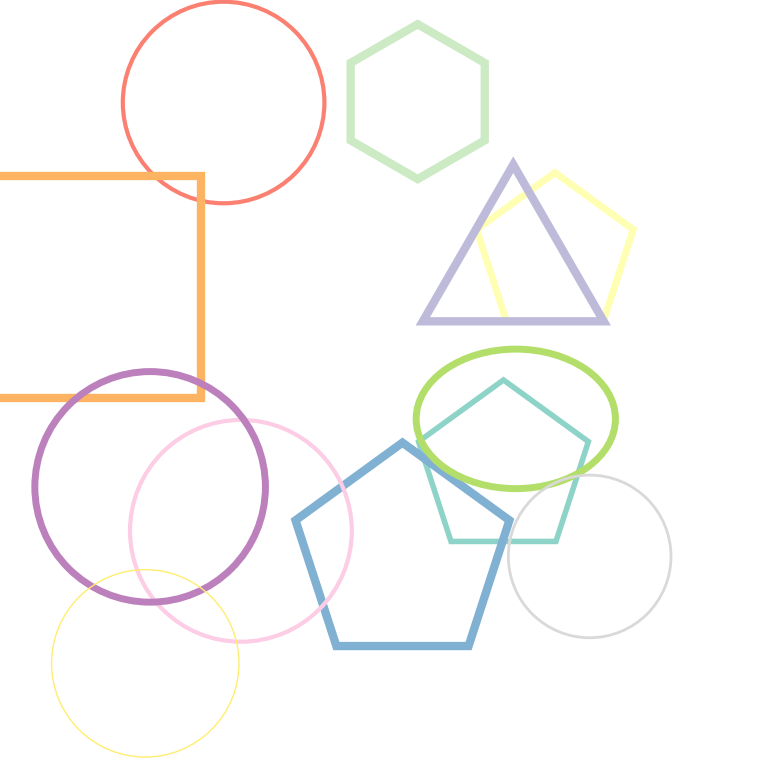[{"shape": "pentagon", "thickness": 2, "radius": 0.58, "center": [0.654, 0.391]}, {"shape": "pentagon", "thickness": 2.5, "radius": 0.53, "center": [0.721, 0.669]}, {"shape": "triangle", "thickness": 3, "radius": 0.68, "center": [0.667, 0.65]}, {"shape": "circle", "thickness": 1.5, "radius": 0.65, "center": [0.29, 0.867]}, {"shape": "pentagon", "thickness": 3, "radius": 0.73, "center": [0.523, 0.279]}, {"shape": "square", "thickness": 3, "radius": 0.72, "center": [0.117, 0.627]}, {"shape": "oval", "thickness": 2.5, "radius": 0.65, "center": [0.67, 0.456]}, {"shape": "circle", "thickness": 1.5, "radius": 0.72, "center": [0.313, 0.311]}, {"shape": "circle", "thickness": 1, "radius": 0.53, "center": [0.766, 0.277]}, {"shape": "circle", "thickness": 2.5, "radius": 0.75, "center": [0.195, 0.368]}, {"shape": "hexagon", "thickness": 3, "radius": 0.5, "center": [0.542, 0.868]}, {"shape": "circle", "thickness": 0.5, "radius": 0.61, "center": [0.189, 0.139]}]